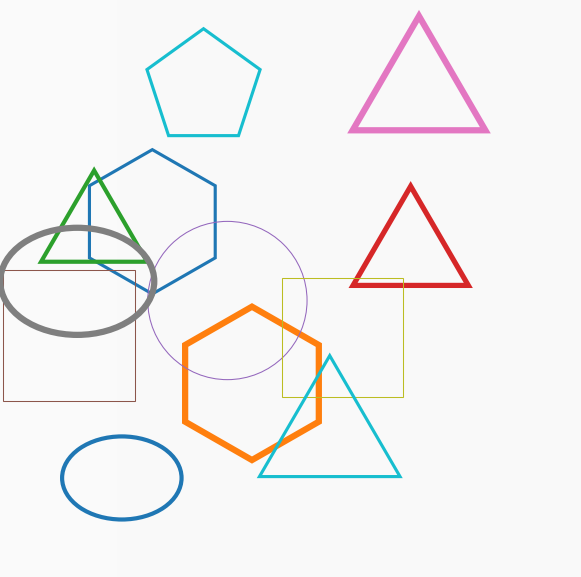[{"shape": "hexagon", "thickness": 1.5, "radius": 0.62, "center": [0.262, 0.615]}, {"shape": "oval", "thickness": 2, "radius": 0.51, "center": [0.21, 0.171]}, {"shape": "hexagon", "thickness": 3, "radius": 0.66, "center": [0.434, 0.335]}, {"shape": "triangle", "thickness": 2, "radius": 0.53, "center": [0.162, 0.599]}, {"shape": "triangle", "thickness": 2.5, "radius": 0.57, "center": [0.707, 0.562]}, {"shape": "circle", "thickness": 0.5, "radius": 0.69, "center": [0.391, 0.479]}, {"shape": "square", "thickness": 0.5, "radius": 0.57, "center": [0.119, 0.418]}, {"shape": "triangle", "thickness": 3, "radius": 0.66, "center": [0.721, 0.839]}, {"shape": "oval", "thickness": 3, "radius": 0.66, "center": [0.133, 0.512]}, {"shape": "square", "thickness": 0.5, "radius": 0.52, "center": [0.589, 0.415]}, {"shape": "triangle", "thickness": 1.5, "radius": 0.7, "center": [0.567, 0.244]}, {"shape": "pentagon", "thickness": 1.5, "radius": 0.51, "center": [0.35, 0.847]}]